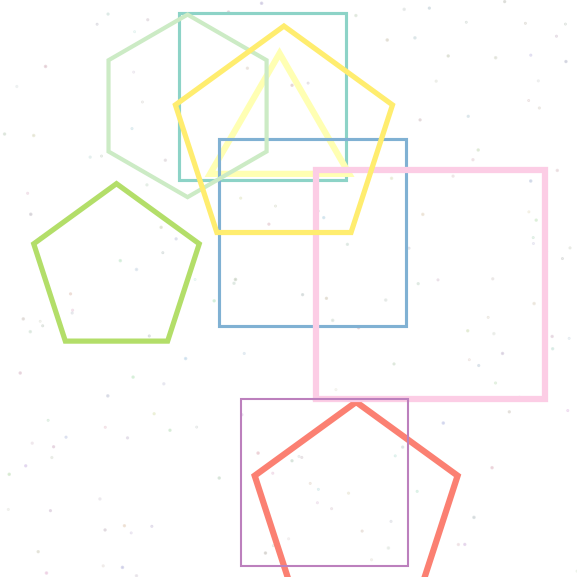[{"shape": "square", "thickness": 1.5, "radius": 0.72, "center": [0.455, 0.832]}, {"shape": "triangle", "thickness": 3, "radius": 0.7, "center": [0.484, 0.768]}, {"shape": "pentagon", "thickness": 3, "radius": 0.92, "center": [0.617, 0.118]}, {"shape": "square", "thickness": 1.5, "radius": 0.81, "center": [0.541, 0.597]}, {"shape": "pentagon", "thickness": 2.5, "radius": 0.75, "center": [0.202, 0.53]}, {"shape": "square", "thickness": 3, "radius": 0.99, "center": [0.746, 0.507]}, {"shape": "square", "thickness": 1, "radius": 0.72, "center": [0.562, 0.164]}, {"shape": "hexagon", "thickness": 2, "radius": 0.79, "center": [0.325, 0.816]}, {"shape": "pentagon", "thickness": 2.5, "radius": 0.99, "center": [0.492, 0.756]}]